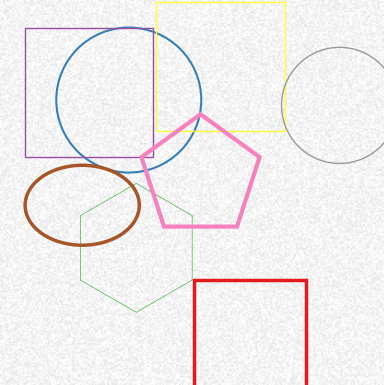[{"shape": "square", "thickness": 2.5, "radius": 0.73, "center": [0.649, 0.127]}, {"shape": "circle", "thickness": 1.5, "radius": 0.94, "center": [0.334, 0.74]}, {"shape": "hexagon", "thickness": 0.5, "radius": 0.84, "center": [0.354, 0.356]}, {"shape": "square", "thickness": 1, "radius": 0.83, "center": [0.231, 0.76]}, {"shape": "square", "thickness": 1, "radius": 0.84, "center": [0.572, 0.826]}, {"shape": "oval", "thickness": 2.5, "radius": 0.74, "center": [0.214, 0.467]}, {"shape": "pentagon", "thickness": 3, "radius": 0.81, "center": [0.521, 0.542]}, {"shape": "circle", "thickness": 1, "radius": 0.75, "center": [0.882, 0.726]}]